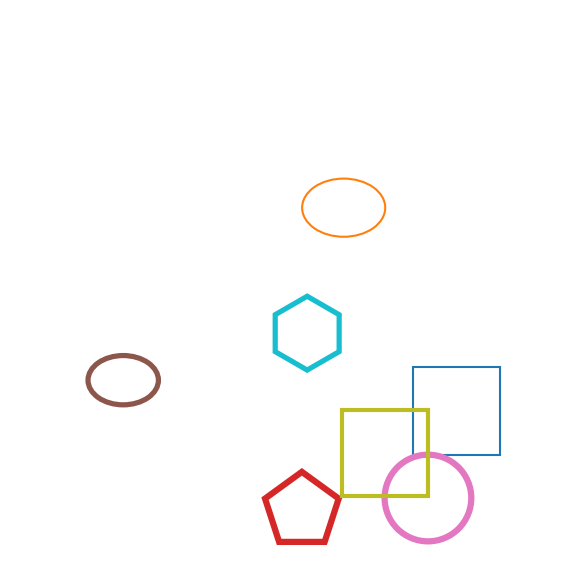[{"shape": "square", "thickness": 1, "radius": 0.38, "center": [0.79, 0.287]}, {"shape": "oval", "thickness": 1, "radius": 0.36, "center": [0.595, 0.64]}, {"shape": "pentagon", "thickness": 3, "radius": 0.34, "center": [0.523, 0.115]}, {"shape": "oval", "thickness": 2.5, "radius": 0.3, "center": [0.213, 0.341]}, {"shape": "circle", "thickness": 3, "radius": 0.38, "center": [0.741, 0.137]}, {"shape": "square", "thickness": 2, "radius": 0.37, "center": [0.667, 0.214]}, {"shape": "hexagon", "thickness": 2.5, "radius": 0.32, "center": [0.532, 0.422]}]